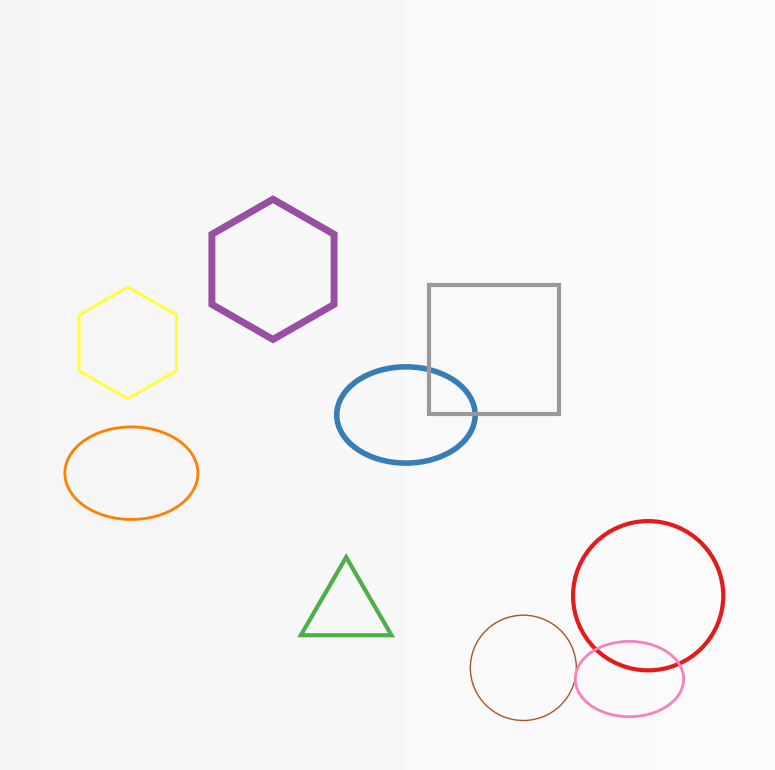[{"shape": "circle", "thickness": 1.5, "radius": 0.48, "center": [0.836, 0.226]}, {"shape": "oval", "thickness": 2, "radius": 0.45, "center": [0.524, 0.461]}, {"shape": "triangle", "thickness": 1.5, "radius": 0.34, "center": [0.447, 0.209]}, {"shape": "hexagon", "thickness": 2.5, "radius": 0.46, "center": [0.352, 0.65]}, {"shape": "oval", "thickness": 1, "radius": 0.43, "center": [0.17, 0.385]}, {"shape": "hexagon", "thickness": 1, "radius": 0.36, "center": [0.165, 0.555]}, {"shape": "circle", "thickness": 0.5, "radius": 0.34, "center": [0.675, 0.133]}, {"shape": "oval", "thickness": 1, "radius": 0.35, "center": [0.812, 0.118]}, {"shape": "square", "thickness": 1.5, "radius": 0.42, "center": [0.638, 0.546]}]